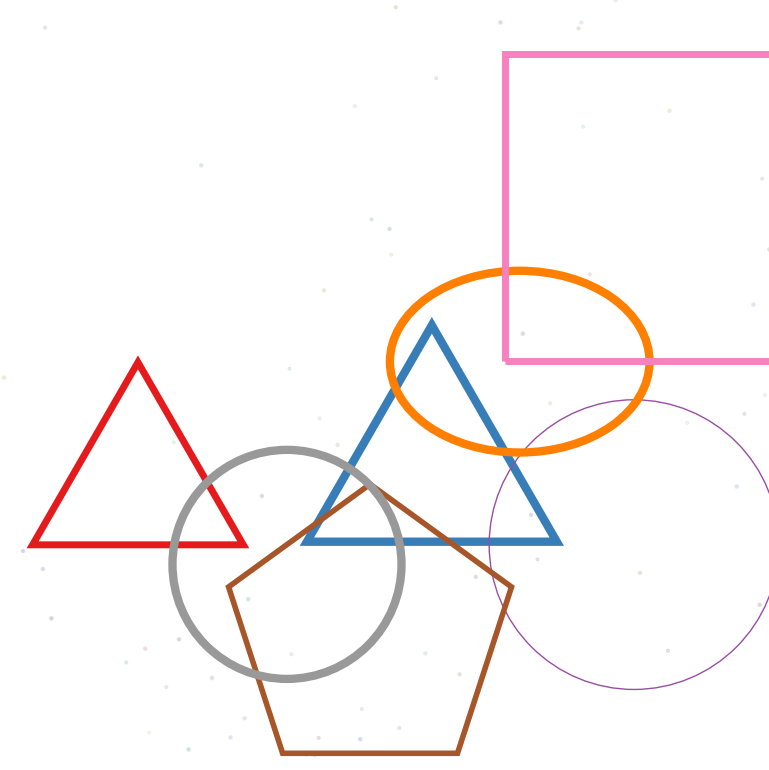[{"shape": "triangle", "thickness": 2.5, "radius": 0.79, "center": [0.179, 0.371]}, {"shape": "triangle", "thickness": 3, "radius": 0.94, "center": [0.561, 0.39]}, {"shape": "circle", "thickness": 0.5, "radius": 0.94, "center": [0.823, 0.293]}, {"shape": "oval", "thickness": 3, "radius": 0.84, "center": [0.675, 0.53]}, {"shape": "pentagon", "thickness": 2, "radius": 0.97, "center": [0.481, 0.178]}, {"shape": "square", "thickness": 2.5, "radius": 1.0, "center": [0.856, 0.731]}, {"shape": "circle", "thickness": 3, "radius": 0.74, "center": [0.373, 0.267]}]